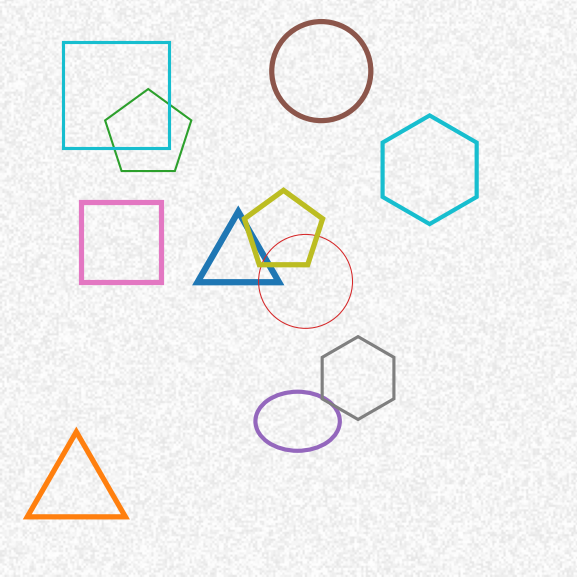[{"shape": "triangle", "thickness": 3, "radius": 0.41, "center": [0.413, 0.551]}, {"shape": "triangle", "thickness": 2.5, "radius": 0.49, "center": [0.132, 0.153]}, {"shape": "pentagon", "thickness": 1, "radius": 0.39, "center": [0.257, 0.766]}, {"shape": "circle", "thickness": 0.5, "radius": 0.41, "center": [0.529, 0.512]}, {"shape": "oval", "thickness": 2, "radius": 0.37, "center": [0.515, 0.27]}, {"shape": "circle", "thickness": 2.5, "radius": 0.43, "center": [0.556, 0.876]}, {"shape": "square", "thickness": 2.5, "radius": 0.35, "center": [0.21, 0.58]}, {"shape": "hexagon", "thickness": 1.5, "radius": 0.36, "center": [0.62, 0.344]}, {"shape": "pentagon", "thickness": 2.5, "radius": 0.36, "center": [0.491, 0.598]}, {"shape": "square", "thickness": 1.5, "radius": 0.46, "center": [0.201, 0.835]}, {"shape": "hexagon", "thickness": 2, "radius": 0.47, "center": [0.744, 0.705]}]